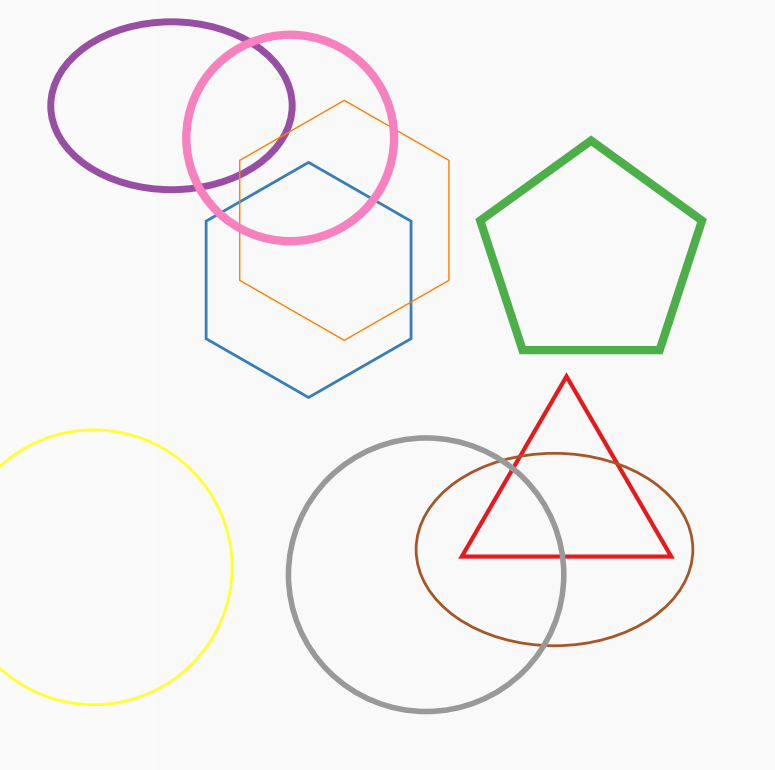[{"shape": "triangle", "thickness": 1.5, "radius": 0.78, "center": [0.731, 0.355]}, {"shape": "hexagon", "thickness": 1, "radius": 0.76, "center": [0.398, 0.636]}, {"shape": "pentagon", "thickness": 3, "radius": 0.75, "center": [0.763, 0.667]}, {"shape": "oval", "thickness": 2.5, "radius": 0.78, "center": [0.221, 0.863]}, {"shape": "hexagon", "thickness": 0.5, "radius": 0.78, "center": [0.444, 0.714]}, {"shape": "circle", "thickness": 1, "radius": 0.89, "center": [0.121, 0.263]}, {"shape": "oval", "thickness": 1, "radius": 0.89, "center": [0.715, 0.286]}, {"shape": "circle", "thickness": 3, "radius": 0.67, "center": [0.374, 0.821]}, {"shape": "circle", "thickness": 2, "radius": 0.89, "center": [0.55, 0.254]}]